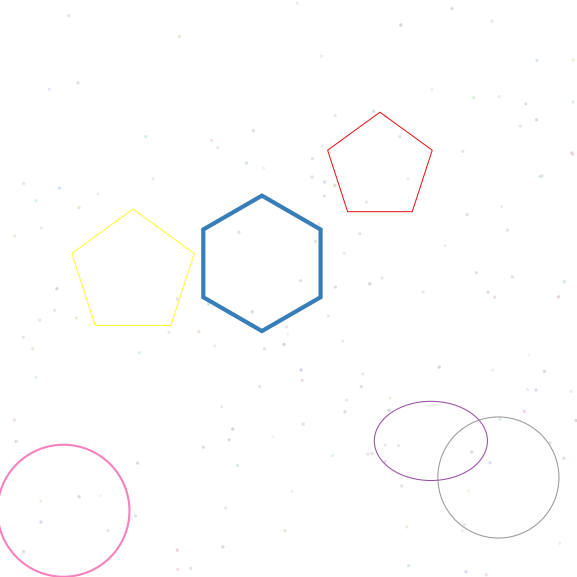[{"shape": "pentagon", "thickness": 0.5, "radius": 0.48, "center": [0.658, 0.71]}, {"shape": "hexagon", "thickness": 2, "radius": 0.59, "center": [0.454, 0.543]}, {"shape": "oval", "thickness": 0.5, "radius": 0.49, "center": [0.746, 0.236]}, {"shape": "pentagon", "thickness": 0.5, "radius": 0.56, "center": [0.23, 0.526]}, {"shape": "circle", "thickness": 1, "radius": 0.57, "center": [0.11, 0.115]}, {"shape": "circle", "thickness": 0.5, "radius": 0.52, "center": [0.863, 0.172]}]